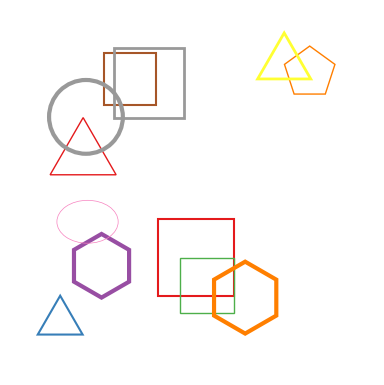[{"shape": "triangle", "thickness": 1, "radius": 0.49, "center": [0.216, 0.596]}, {"shape": "square", "thickness": 1.5, "radius": 0.5, "center": [0.508, 0.331]}, {"shape": "triangle", "thickness": 1.5, "radius": 0.34, "center": [0.156, 0.165]}, {"shape": "square", "thickness": 1, "radius": 0.35, "center": [0.538, 0.258]}, {"shape": "hexagon", "thickness": 3, "radius": 0.41, "center": [0.264, 0.31]}, {"shape": "pentagon", "thickness": 1, "radius": 0.34, "center": [0.804, 0.811]}, {"shape": "hexagon", "thickness": 3, "radius": 0.47, "center": [0.637, 0.227]}, {"shape": "triangle", "thickness": 2, "radius": 0.4, "center": [0.738, 0.835]}, {"shape": "square", "thickness": 1.5, "radius": 0.34, "center": [0.337, 0.796]}, {"shape": "oval", "thickness": 0.5, "radius": 0.4, "center": [0.227, 0.424]}, {"shape": "circle", "thickness": 3, "radius": 0.48, "center": [0.223, 0.696]}, {"shape": "square", "thickness": 2, "radius": 0.46, "center": [0.388, 0.785]}]